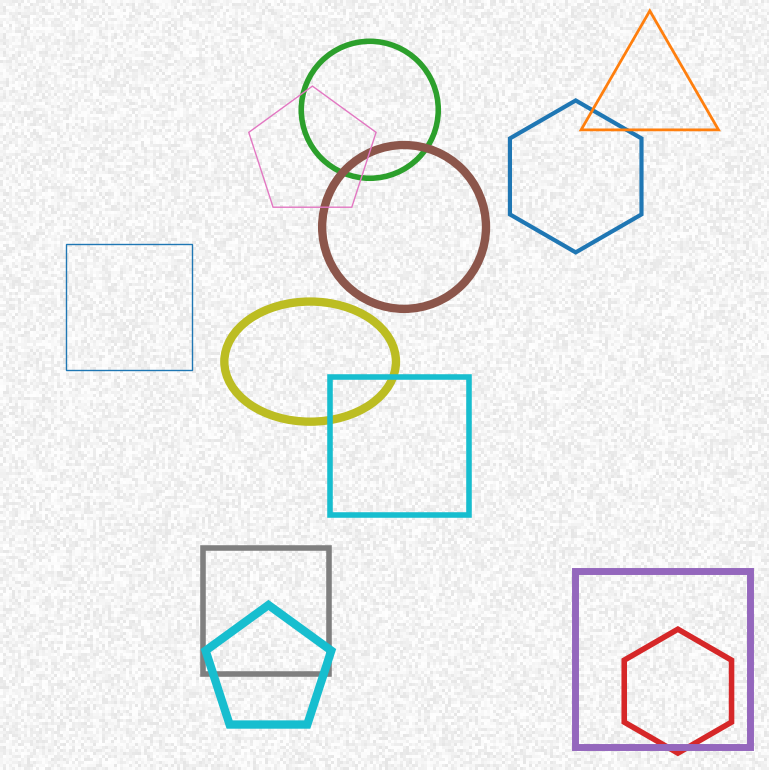[{"shape": "square", "thickness": 0.5, "radius": 0.41, "center": [0.168, 0.601]}, {"shape": "hexagon", "thickness": 1.5, "radius": 0.49, "center": [0.748, 0.771]}, {"shape": "triangle", "thickness": 1, "radius": 0.52, "center": [0.844, 0.883]}, {"shape": "circle", "thickness": 2, "radius": 0.44, "center": [0.48, 0.857]}, {"shape": "hexagon", "thickness": 2, "radius": 0.4, "center": [0.88, 0.102]}, {"shape": "square", "thickness": 2.5, "radius": 0.57, "center": [0.861, 0.144]}, {"shape": "circle", "thickness": 3, "radius": 0.53, "center": [0.525, 0.705]}, {"shape": "pentagon", "thickness": 0.5, "radius": 0.43, "center": [0.406, 0.801]}, {"shape": "square", "thickness": 2, "radius": 0.41, "center": [0.346, 0.207]}, {"shape": "oval", "thickness": 3, "radius": 0.56, "center": [0.403, 0.53]}, {"shape": "square", "thickness": 2, "radius": 0.45, "center": [0.519, 0.421]}, {"shape": "pentagon", "thickness": 3, "radius": 0.43, "center": [0.349, 0.128]}]